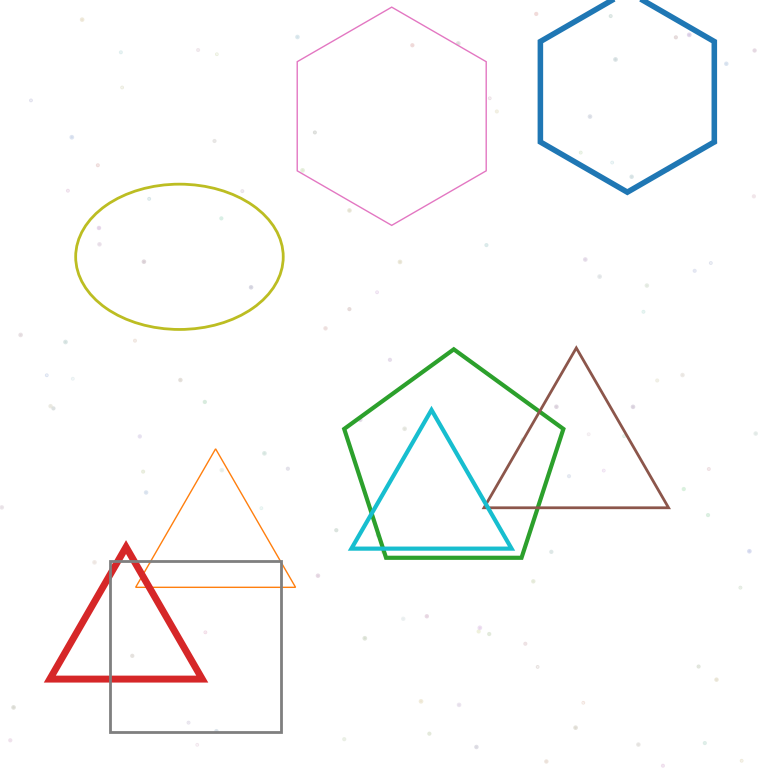[{"shape": "hexagon", "thickness": 2, "radius": 0.65, "center": [0.815, 0.881]}, {"shape": "triangle", "thickness": 0.5, "radius": 0.6, "center": [0.28, 0.297]}, {"shape": "pentagon", "thickness": 1.5, "radius": 0.75, "center": [0.589, 0.397]}, {"shape": "triangle", "thickness": 2.5, "radius": 0.57, "center": [0.164, 0.175]}, {"shape": "triangle", "thickness": 1, "radius": 0.69, "center": [0.748, 0.41]}, {"shape": "hexagon", "thickness": 0.5, "radius": 0.71, "center": [0.509, 0.849]}, {"shape": "square", "thickness": 1, "radius": 0.56, "center": [0.254, 0.16]}, {"shape": "oval", "thickness": 1, "radius": 0.67, "center": [0.233, 0.666]}, {"shape": "triangle", "thickness": 1.5, "radius": 0.6, "center": [0.56, 0.348]}]